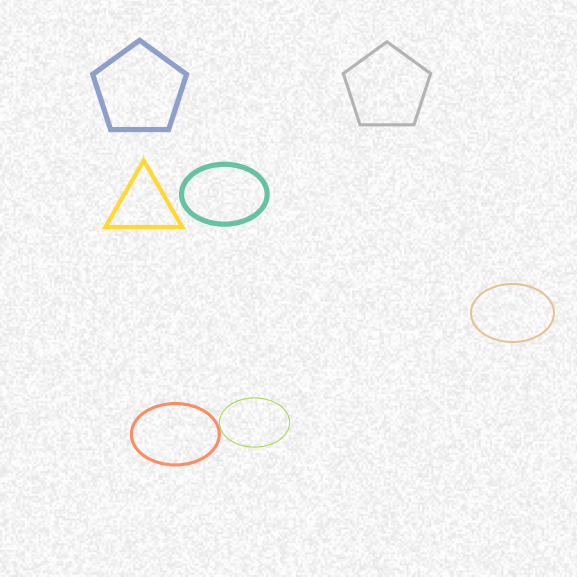[{"shape": "oval", "thickness": 2.5, "radius": 0.37, "center": [0.388, 0.663]}, {"shape": "oval", "thickness": 1.5, "radius": 0.38, "center": [0.304, 0.247]}, {"shape": "pentagon", "thickness": 2.5, "radius": 0.43, "center": [0.242, 0.844]}, {"shape": "oval", "thickness": 0.5, "radius": 0.3, "center": [0.441, 0.268]}, {"shape": "triangle", "thickness": 2, "radius": 0.38, "center": [0.249, 0.644]}, {"shape": "oval", "thickness": 1, "radius": 0.36, "center": [0.887, 0.457]}, {"shape": "pentagon", "thickness": 1.5, "radius": 0.4, "center": [0.67, 0.847]}]